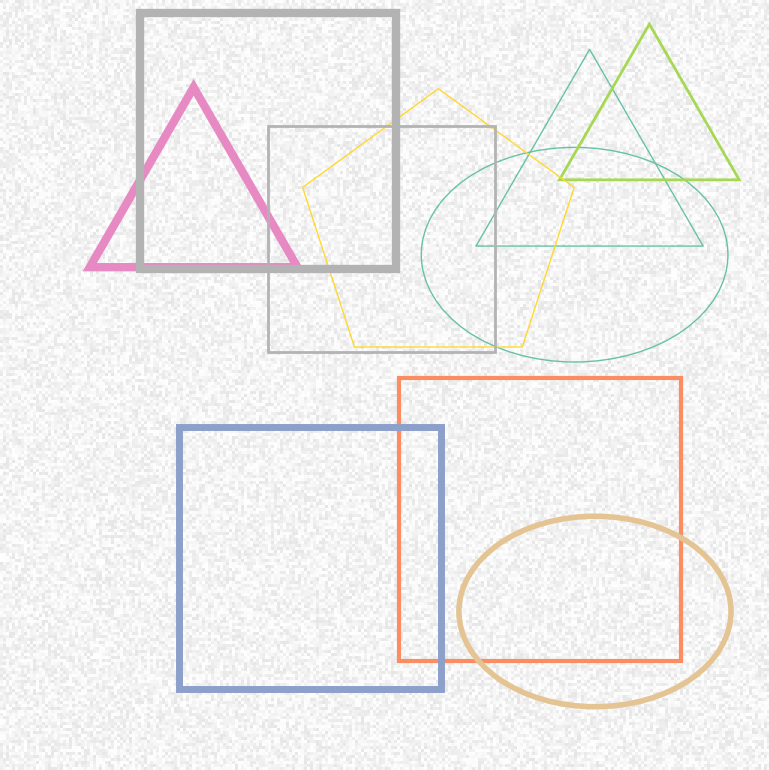[{"shape": "triangle", "thickness": 0.5, "radius": 0.85, "center": [0.766, 0.766]}, {"shape": "oval", "thickness": 0.5, "radius": 1.0, "center": [0.746, 0.669]}, {"shape": "square", "thickness": 1.5, "radius": 0.92, "center": [0.701, 0.326]}, {"shape": "square", "thickness": 2.5, "radius": 0.85, "center": [0.403, 0.276]}, {"shape": "triangle", "thickness": 3, "radius": 0.78, "center": [0.251, 0.731]}, {"shape": "triangle", "thickness": 1, "radius": 0.67, "center": [0.843, 0.834]}, {"shape": "pentagon", "thickness": 0.5, "radius": 0.93, "center": [0.569, 0.699]}, {"shape": "oval", "thickness": 2, "radius": 0.88, "center": [0.773, 0.206]}, {"shape": "square", "thickness": 1, "radius": 0.74, "center": [0.496, 0.69]}, {"shape": "square", "thickness": 3, "radius": 0.83, "center": [0.348, 0.817]}]